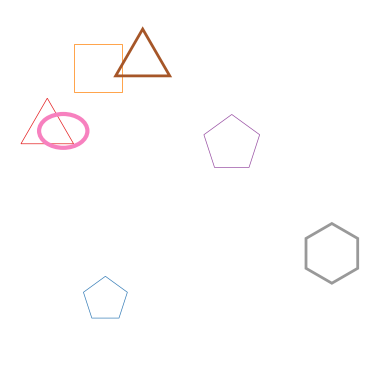[{"shape": "triangle", "thickness": 0.5, "radius": 0.39, "center": [0.123, 0.666]}, {"shape": "pentagon", "thickness": 0.5, "radius": 0.3, "center": [0.274, 0.222]}, {"shape": "pentagon", "thickness": 0.5, "radius": 0.38, "center": [0.602, 0.627]}, {"shape": "square", "thickness": 0.5, "radius": 0.31, "center": [0.255, 0.823]}, {"shape": "triangle", "thickness": 2, "radius": 0.41, "center": [0.371, 0.843]}, {"shape": "oval", "thickness": 3, "radius": 0.31, "center": [0.164, 0.66]}, {"shape": "hexagon", "thickness": 2, "radius": 0.39, "center": [0.862, 0.342]}]